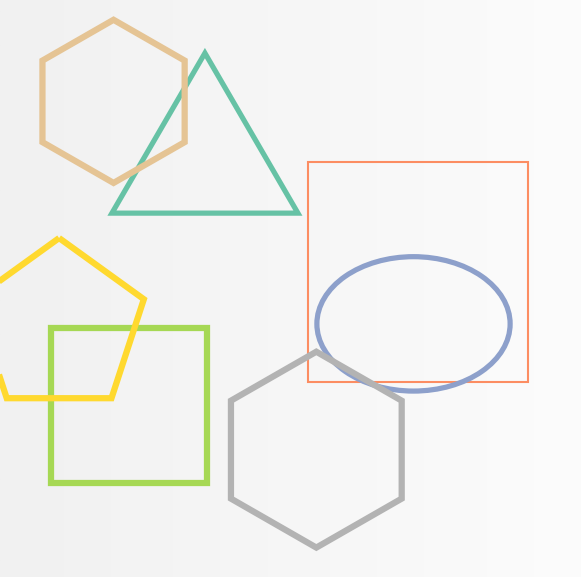[{"shape": "triangle", "thickness": 2.5, "radius": 0.92, "center": [0.353, 0.722]}, {"shape": "square", "thickness": 1, "radius": 0.95, "center": [0.719, 0.528]}, {"shape": "oval", "thickness": 2.5, "radius": 0.83, "center": [0.711, 0.438]}, {"shape": "square", "thickness": 3, "radius": 0.67, "center": [0.223, 0.297]}, {"shape": "pentagon", "thickness": 3, "radius": 0.77, "center": [0.102, 0.434]}, {"shape": "hexagon", "thickness": 3, "radius": 0.71, "center": [0.195, 0.824]}, {"shape": "hexagon", "thickness": 3, "radius": 0.85, "center": [0.544, 0.221]}]